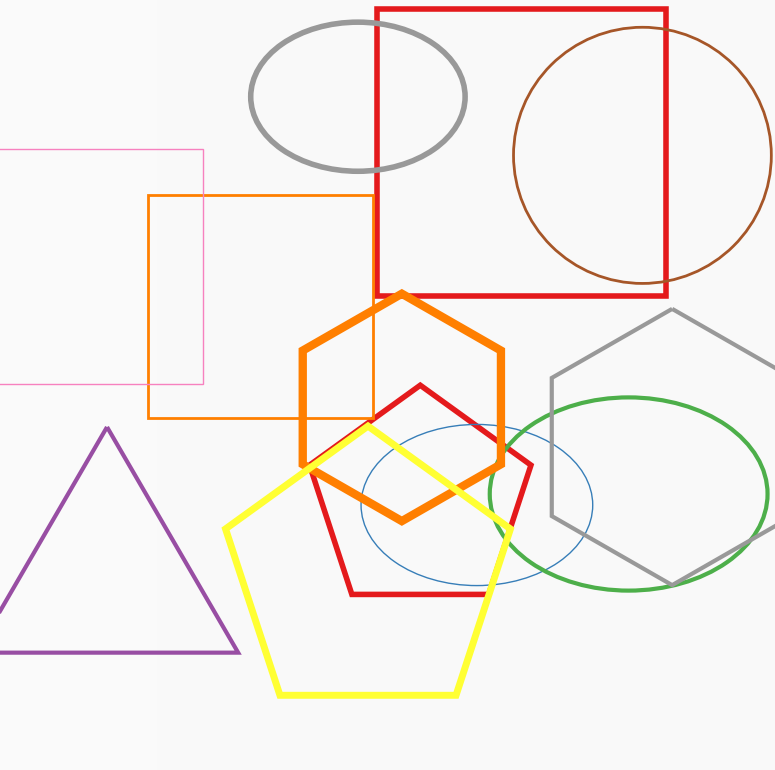[{"shape": "square", "thickness": 2, "radius": 0.93, "center": [0.673, 0.802]}, {"shape": "pentagon", "thickness": 2, "radius": 0.75, "center": [0.542, 0.35]}, {"shape": "oval", "thickness": 0.5, "radius": 0.75, "center": [0.615, 0.344]}, {"shape": "oval", "thickness": 1.5, "radius": 0.9, "center": [0.811, 0.358]}, {"shape": "triangle", "thickness": 1.5, "radius": 0.98, "center": [0.138, 0.25]}, {"shape": "square", "thickness": 1, "radius": 0.72, "center": [0.336, 0.602]}, {"shape": "hexagon", "thickness": 3, "radius": 0.74, "center": [0.519, 0.471]}, {"shape": "pentagon", "thickness": 2.5, "radius": 0.97, "center": [0.475, 0.253]}, {"shape": "circle", "thickness": 1, "radius": 0.83, "center": [0.829, 0.798]}, {"shape": "square", "thickness": 0.5, "radius": 0.77, "center": [0.109, 0.654]}, {"shape": "oval", "thickness": 2, "radius": 0.69, "center": [0.462, 0.874]}, {"shape": "hexagon", "thickness": 1.5, "radius": 0.9, "center": [0.867, 0.419]}]